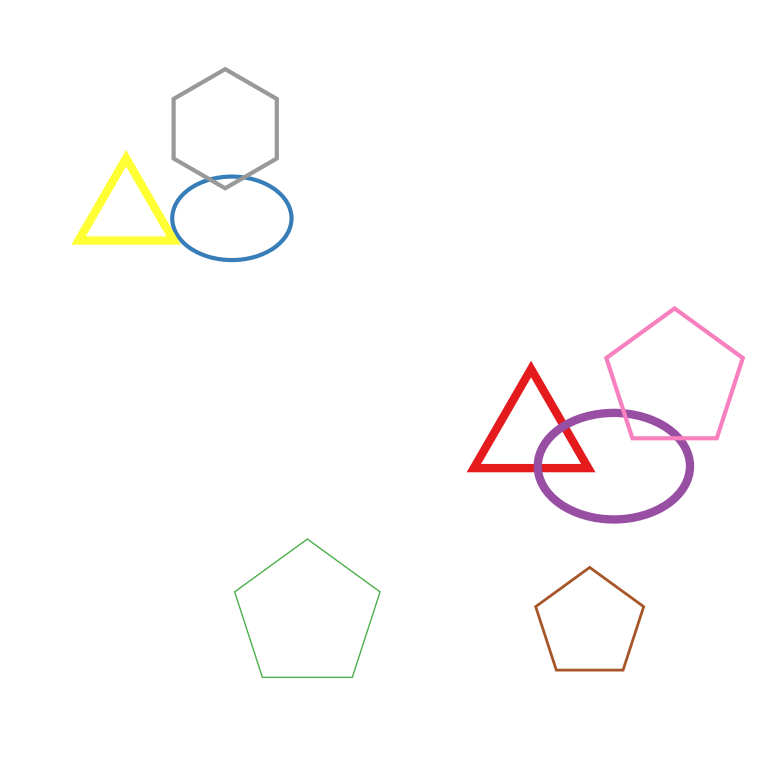[{"shape": "triangle", "thickness": 3, "radius": 0.43, "center": [0.69, 0.435]}, {"shape": "oval", "thickness": 1.5, "radius": 0.39, "center": [0.301, 0.716]}, {"shape": "pentagon", "thickness": 0.5, "radius": 0.5, "center": [0.399, 0.201]}, {"shape": "oval", "thickness": 3, "radius": 0.49, "center": [0.797, 0.395]}, {"shape": "triangle", "thickness": 3, "radius": 0.36, "center": [0.164, 0.723]}, {"shape": "pentagon", "thickness": 1, "radius": 0.37, "center": [0.766, 0.189]}, {"shape": "pentagon", "thickness": 1.5, "radius": 0.47, "center": [0.876, 0.506]}, {"shape": "hexagon", "thickness": 1.5, "radius": 0.39, "center": [0.292, 0.833]}]